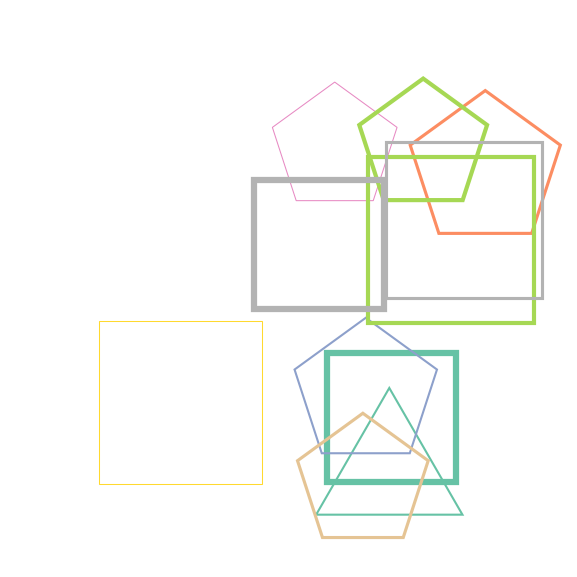[{"shape": "triangle", "thickness": 1, "radius": 0.73, "center": [0.674, 0.181]}, {"shape": "square", "thickness": 3, "radius": 0.56, "center": [0.677, 0.277]}, {"shape": "pentagon", "thickness": 1.5, "radius": 0.68, "center": [0.84, 0.706]}, {"shape": "pentagon", "thickness": 1, "radius": 0.65, "center": [0.633, 0.319]}, {"shape": "pentagon", "thickness": 0.5, "radius": 0.57, "center": [0.58, 0.743]}, {"shape": "pentagon", "thickness": 2, "radius": 0.58, "center": [0.733, 0.747]}, {"shape": "square", "thickness": 2, "radius": 0.72, "center": [0.781, 0.584]}, {"shape": "square", "thickness": 0.5, "radius": 0.7, "center": [0.312, 0.302]}, {"shape": "pentagon", "thickness": 1.5, "radius": 0.59, "center": [0.628, 0.165]}, {"shape": "square", "thickness": 3, "radius": 0.56, "center": [0.552, 0.576]}, {"shape": "square", "thickness": 1.5, "radius": 0.68, "center": [0.804, 0.618]}]